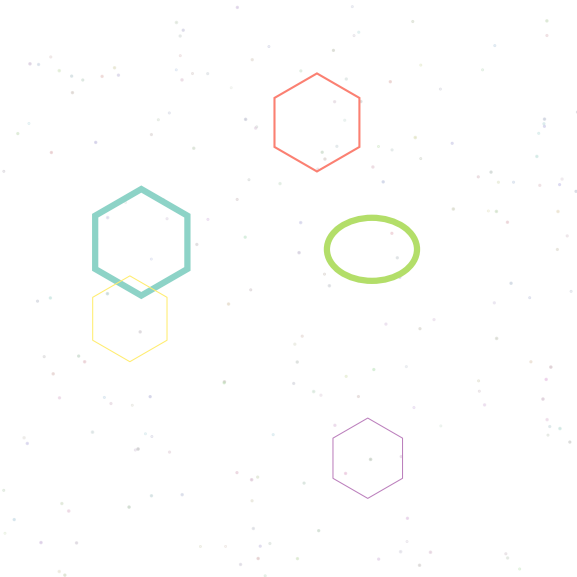[{"shape": "hexagon", "thickness": 3, "radius": 0.46, "center": [0.245, 0.58]}, {"shape": "hexagon", "thickness": 1, "radius": 0.42, "center": [0.549, 0.787]}, {"shape": "oval", "thickness": 3, "radius": 0.39, "center": [0.644, 0.567]}, {"shape": "hexagon", "thickness": 0.5, "radius": 0.35, "center": [0.637, 0.206]}, {"shape": "hexagon", "thickness": 0.5, "radius": 0.37, "center": [0.225, 0.447]}]